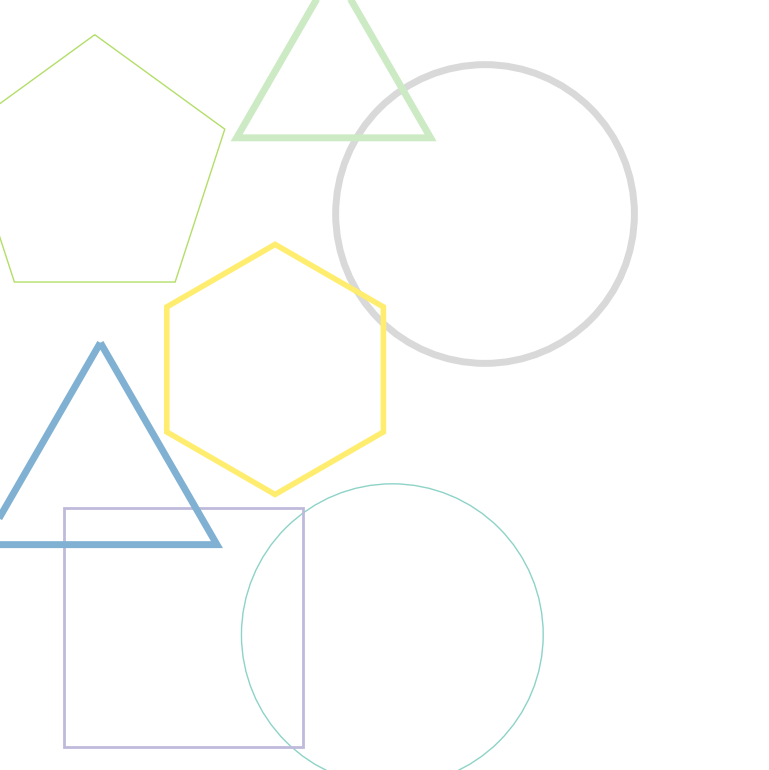[{"shape": "circle", "thickness": 0.5, "radius": 0.98, "center": [0.51, 0.176]}, {"shape": "square", "thickness": 1, "radius": 0.77, "center": [0.238, 0.185]}, {"shape": "triangle", "thickness": 2.5, "radius": 0.87, "center": [0.13, 0.38]}, {"shape": "pentagon", "thickness": 0.5, "radius": 0.89, "center": [0.123, 0.777]}, {"shape": "circle", "thickness": 2.5, "radius": 0.97, "center": [0.63, 0.722]}, {"shape": "triangle", "thickness": 2.5, "radius": 0.73, "center": [0.433, 0.894]}, {"shape": "hexagon", "thickness": 2, "radius": 0.81, "center": [0.357, 0.52]}]